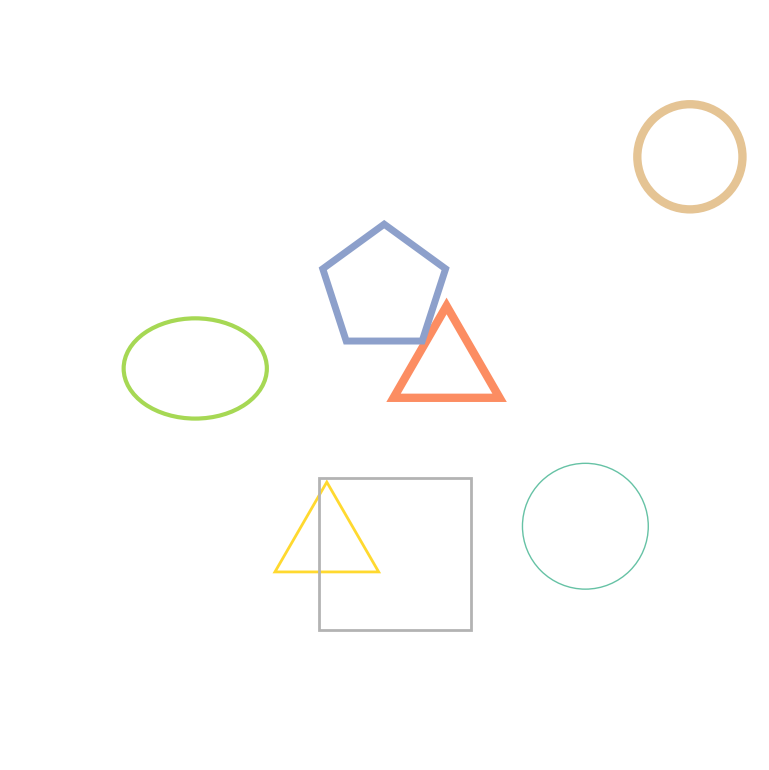[{"shape": "circle", "thickness": 0.5, "radius": 0.41, "center": [0.76, 0.317]}, {"shape": "triangle", "thickness": 3, "radius": 0.4, "center": [0.58, 0.523]}, {"shape": "pentagon", "thickness": 2.5, "radius": 0.42, "center": [0.499, 0.625]}, {"shape": "oval", "thickness": 1.5, "radius": 0.46, "center": [0.254, 0.521]}, {"shape": "triangle", "thickness": 1, "radius": 0.39, "center": [0.424, 0.296]}, {"shape": "circle", "thickness": 3, "radius": 0.34, "center": [0.896, 0.796]}, {"shape": "square", "thickness": 1, "radius": 0.49, "center": [0.513, 0.281]}]